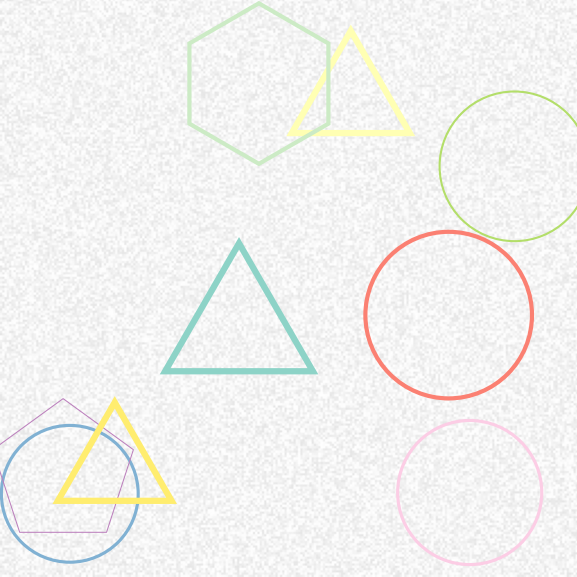[{"shape": "triangle", "thickness": 3, "radius": 0.74, "center": [0.414, 0.43]}, {"shape": "triangle", "thickness": 3, "radius": 0.59, "center": [0.607, 0.828]}, {"shape": "circle", "thickness": 2, "radius": 0.72, "center": [0.777, 0.453]}, {"shape": "circle", "thickness": 1.5, "radius": 0.59, "center": [0.121, 0.144]}, {"shape": "circle", "thickness": 1, "radius": 0.65, "center": [0.891, 0.711]}, {"shape": "circle", "thickness": 1.5, "radius": 0.62, "center": [0.813, 0.146]}, {"shape": "pentagon", "thickness": 0.5, "radius": 0.64, "center": [0.109, 0.181]}, {"shape": "hexagon", "thickness": 2, "radius": 0.69, "center": [0.448, 0.854]}, {"shape": "triangle", "thickness": 3, "radius": 0.57, "center": [0.199, 0.189]}]